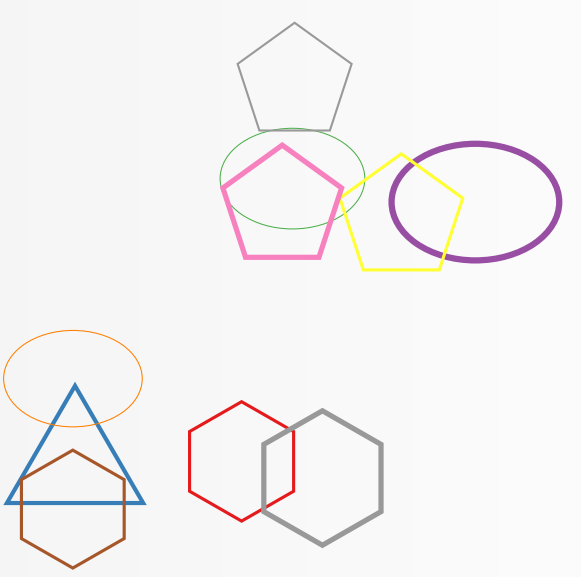[{"shape": "hexagon", "thickness": 1.5, "radius": 0.52, "center": [0.416, 0.2]}, {"shape": "triangle", "thickness": 2, "radius": 0.68, "center": [0.129, 0.196]}, {"shape": "oval", "thickness": 0.5, "radius": 0.62, "center": [0.503, 0.69]}, {"shape": "oval", "thickness": 3, "radius": 0.72, "center": [0.818, 0.649]}, {"shape": "oval", "thickness": 0.5, "radius": 0.6, "center": [0.125, 0.343]}, {"shape": "pentagon", "thickness": 1.5, "radius": 0.56, "center": [0.69, 0.622]}, {"shape": "hexagon", "thickness": 1.5, "radius": 0.51, "center": [0.125, 0.118]}, {"shape": "pentagon", "thickness": 2.5, "radius": 0.54, "center": [0.486, 0.64]}, {"shape": "pentagon", "thickness": 1, "radius": 0.52, "center": [0.507, 0.857]}, {"shape": "hexagon", "thickness": 2.5, "radius": 0.58, "center": [0.555, 0.171]}]